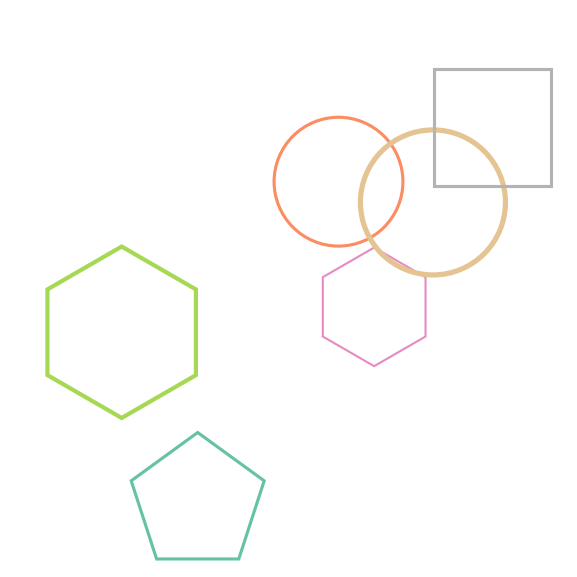[{"shape": "pentagon", "thickness": 1.5, "radius": 0.61, "center": [0.342, 0.129]}, {"shape": "circle", "thickness": 1.5, "radius": 0.56, "center": [0.586, 0.685]}, {"shape": "hexagon", "thickness": 1, "radius": 0.51, "center": [0.648, 0.468]}, {"shape": "hexagon", "thickness": 2, "radius": 0.74, "center": [0.211, 0.424]}, {"shape": "circle", "thickness": 2.5, "radius": 0.63, "center": [0.75, 0.649]}, {"shape": "square", "thickness": 1.5, "radius": 0.51, "center": [0.853, 0.779]}]